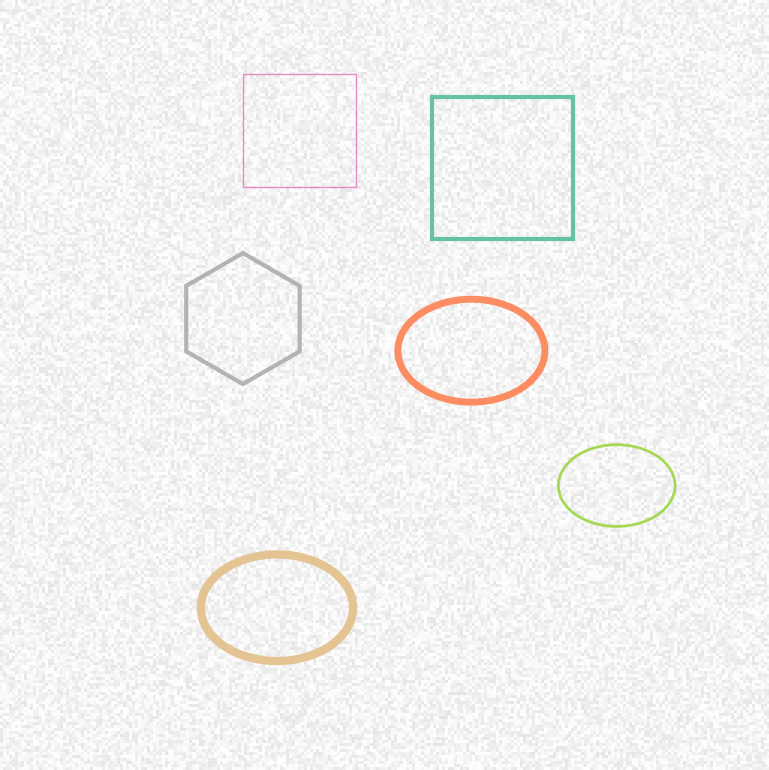[{"shape": "square", "thickness": 1.5, "radius": 0.46, "center": [0.652, 0.782]}, {"shape": "oval", "thickness": 2.5, "radius": 0.48, "center": [0.612, 0.545]}, {"shape": "square", "thickness": 0.5, "radius": 0.37, "center": [0.388, 0.831]}, {"shape": "oval", "thickness": 1, "radius": 0.38, "center": [0.801, 0.369]}, {"shape": "oval", "thickness": 3, "radius": 0.49, "center": [0.36, 0.211]}, {"shape": "hexagon", "thickness": 1.5, "radius": 0.43, "center": [0.316, 0.586]}]